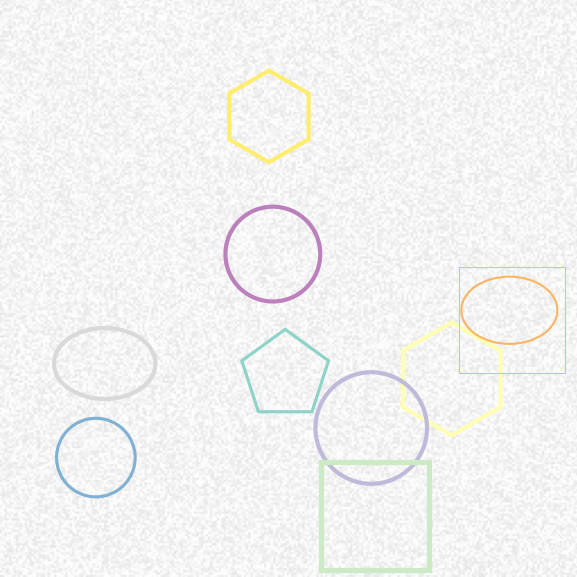[{"shape": "pentagon", "thickness": 1.5, "radius": 0.39, "center": [0.494, 0.35]}, {"shape": "hexagon", "thickness": 2, "radius": 0.49, "center": [0.782, 0.343]}, {"shape": "circle", "thickness": 2, "radius": 0.48, "center": [0.643, 0.258]}, {"shape": "circle", "thickness": 1.5, "radius": 0.34, "center": [0.166, 0.207]}, {"shape": "oval", "thickness": 1, "radius": 0.42, "center": [0.882, 0.462]}, {"shape": "square", "thickness": 0.5, "radius": 0.46, "center": [0.887, 0.445]}, {"shape": "oval", "thickness": 2, "radius": 0.44, "center": [0.181, 0.37]}, {"shape": "circle", "thickness": 2, "radius": 0.41, "center": [0.472, 0.559]}, {"shape": "square", "thickness": 2.5, "radius": 0.47, "center": [0.65, 0.106]}, {"shape": "hexagon", "thickness": 2, "radius": 0.4, "center": [0.466, 0.798]}]